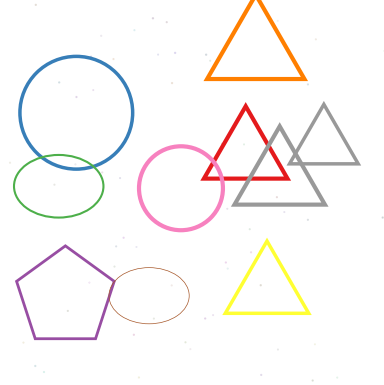[{"shape": "triangle", "thickness": 3, "radius": 0.63, "center": [0.638, 0.599]}, {"shape": "circle", "thickness": 2.5, "radius": 0.73, "center": [0.198, 0.707]}, {"shape": "oval", "thickness": 1.5, "radius": 0.58, "center": [0.153, 0.516]}, {"shape": "pentagon", "thickness": 2, "radius": 0.67, "center": [0.17, 0.228]}, {"shape": "triangle", "thickness": 3, "radius": 0.73, "center": [0.664, 0.868]}, {"shape": "triangle", "thickness": 2.5, "radius": 0.63, "center": [0.694, 0.249]}, {"shape": "oval", "thickness": 0.5, "radius": 0.52, "center": [0.387, 0.232]}, {"shape": "circle", "thickness": 3, "radius": 0.55, "center": [0.47, 0.511]}, {"shape": "triangle", "thickness": 2.5, "radius": 0.51, "center": [0.841, 0.626]}, {"shape": "triangle", "thickness": 3, "radius": 0.68, "center": [0.727, 0.536]}]